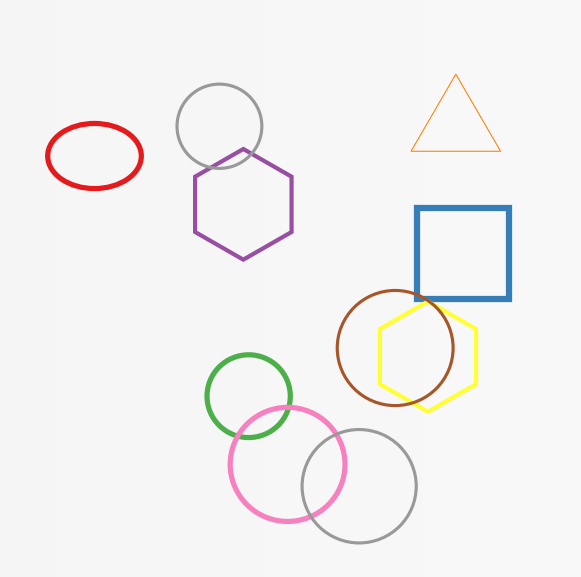[{"shape": "oval", "thickness": 2.5, "radius": 0.4, "center": [0.163, 0.729]}, {"shape": "square", "thickness": 3, "radius": 0.39, "center": [0.796, 0.561]}, {"shape": "circle", "thickness": 2.5, "radius": 0.36, "center": [0.428, 0.313]}, {"shape": "hexagon", "thickness": 2, "radius": 0.48, "center": [0.419, 0.645]}, {"shape": "triangle", "thickness": 0.5, "radius": 0.44, "center": [0.784, 0.782]}, {"shape": "hexagon", "thickness": 2, "radius": 0.48, "center": [0.736, 0.382]}, {"shape": "circle", "thickness": 1.5, "radius": 0.5, "center": [0.68, 0.397]}, {"shape": "circle", "thickness": 2.5, "radius": 0.49, "center": [0.495, 0.195]}, {"shape": "circle", "thickness": 1.5, "radius": 0.36, "center": [0.378, 0.781]}, {"shape": "circle", "thickness": 1.5, "radius": 0.49, "center": [0.618, 0.157]}]